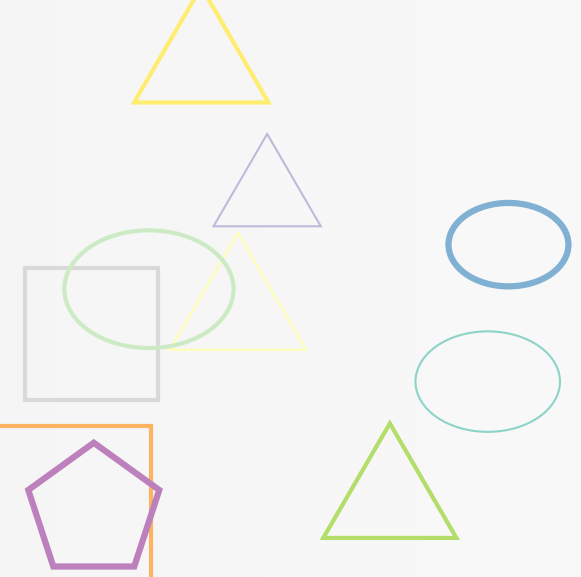[{"shape": "oval", "thickness": 1, "radius": 0.62, "center": [0.839, 0.338]}, {"shape": "triangle", "thickness": 1, "radius": 0.68, "center": [0.409, 0.461]}, {"shape": "triangle", "thickness": 1, "radius": 0.53, "center": [0.46, 0.661]}, {"shape": "oval", "thickness": 3, "radius": 0.52, "center": [0.875, 0.575]}, {"shape": "square", "thickness": 2, "radius": 0.68, "center": [0.125, 0.127]}, {"shape": "triangle", "thickness": 2, "radius": 0.66, "center": [0.671, 0.134]}, {"shape": "square", "thickness": 2, "radius": 0.57, "center": [0.157, 0.421]}, {"shape": "pentagon", "thickness": 3, "radius": 0.59, "center": [0.161, 0.114]}, {"shape": "oval", "thickness": 2, "radius": 0.73, "center": [0.256, 0.498]}, {"shape": "triangle", "thickness": 2, "radius": 0.67, "center": [0.346, 0.888]}]